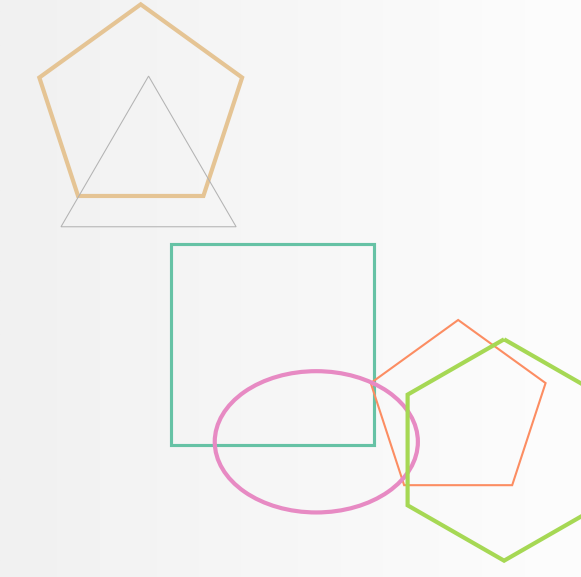[{"shape": "square", "thickness": 1.5, "radius": 0.87, "center": [0.469, 0.402]}, {"shape": "pentagon", "thickness": 1, "radius": 0.79, "center": [0.788, 0.287]}, {"shape": "oval", "thickness": 2, "radius": 0.87, "center": [0.544, 0.234]}, {"shape": "hexagon", "thickness": 2, "radius": 0.96, "center": [0.867, 0.22]}, {"shape": "pentagon", "thickness": 2, "radius": 0.92, "center": [0.242, 0.808]}, {"shape": "triangle", "thickness": 0.5, "radius": 0.87, "center": [0.256, 0.693]}]